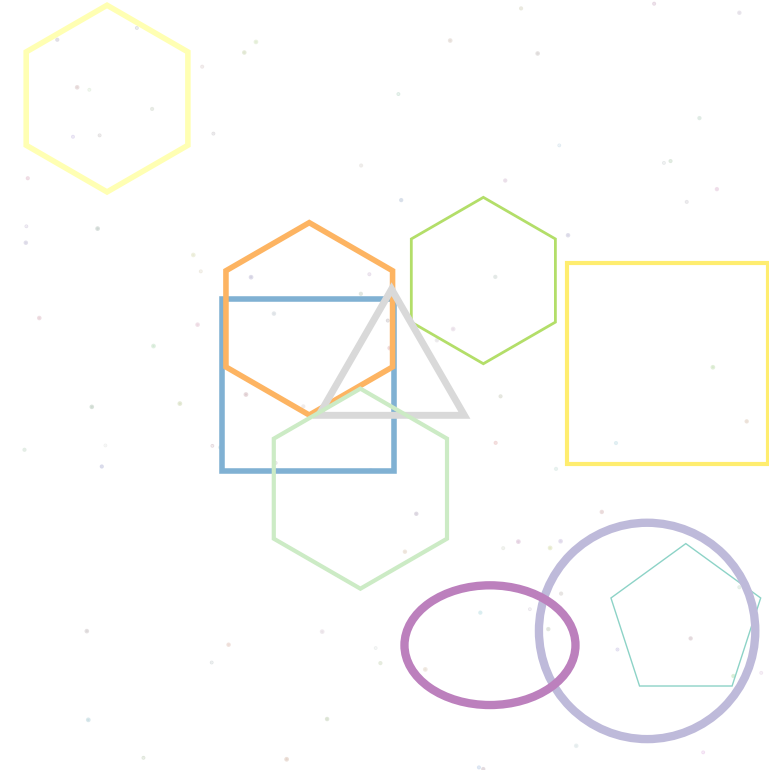[{"shape": "pentagon", "thickness": 0.5, "radius": 0.51, "center": [0.891, 0.192]}, {"shape": "hexagon", "thickness": 2, "radius": 0.61, "center": [0.139, 0.872]}, {"shape": "circle", "thickness": 3, "radius": 0.7, "center": [0.84, 0.181]}, {"shape": "square", "thickness": 2, "radius": 0.56, "center": [0.4, 0.5]}, {"shape": "hexagon", "thickness": 2, "radius": 0.62, "center": [0.402, 0.586]}, {"shape": "hexagon", "thickness": 1, "radius": 0.54, "center": [0.628, 0.636]}, {"shape": "triangle", "thickness": 2.5, "radius": 0.55, "center": [0.509, 0.515]}, {"shape": "oval", "thickness": 3, "radius": 0.56, "center": [0.636, 0.162]}, {"shape": "hexagon", "thickness": 1.5, "radius": 0.65, "center": [0.468, 0.365]}, {"shape": "square", "thickness": 1.5, "radius": 0.65, "center": [0.867, 0.528]}]